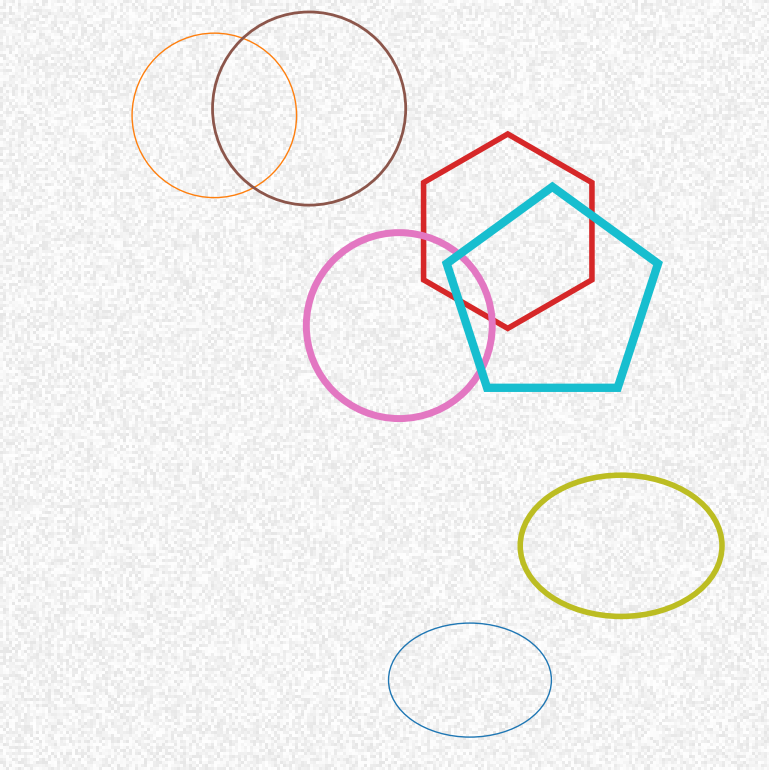[{"shape": "oval", "thickness": 0.5, "radius": 0.53, "center": [0.61, 0.117]}, {"shape": "circle", "thickness": 0.5, "radius": 0.53, "center": [0.278, 0.85]}, {"shape": "hexagon", "thickness": 2, "radius": 0.63, "center": [0.659, 0.7]}, {"shape": "circle", "thickness": 1, "radius": 0.63, "center": [0.401, 0.859]}, {"shape": "circle", "thickness": 2.5, "radius": 0.6, "center": [0.519, 0.577]}, {"shape": "oval", "thickness": 2, "radius": 0.66, "center": [0.807, 0.291]}, {"shape": "pentagon", "thickness": 3, "radius": 0.72, "center": [0.717, 0.613]}]